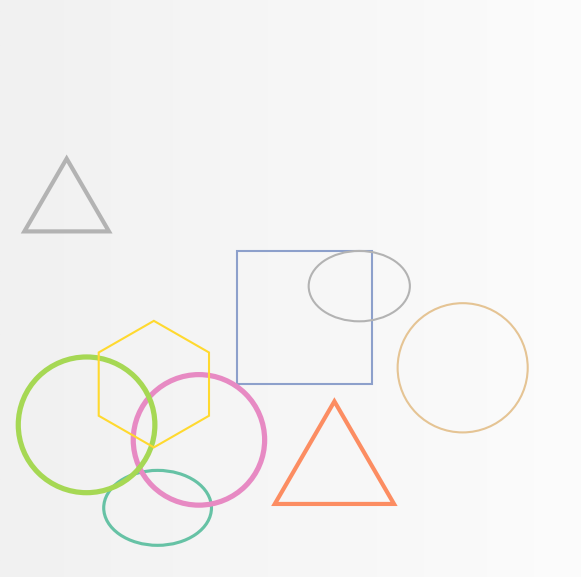[{"shape": "oval", "thickness": 1.5, "radius": 0.46, "center": [0.271, 0.12]}, {"shape": "triangle", "thickness": 2, "radius": 0.59, "center": [0.575, 0.186]}, {"shape": "square", "thickness": 1, "radius": 0.58, "center": [0.524, 0.449]}, {"shape": "circle", "thickness": 2.5, "radius": 0.57, "center": [0.342, 0.237]}, {"shape": "circle", "thickness": 2.5, "radius": 0.59, "center": [0.149, 0.263]}, {"shape": "hexagon", "thickness": 1, "radius": 0.55, "center": [0.265, 0.334]}, {"shape": "circle", "thickness": 1, "radius": 0.56, "center": [0.796, 0.362]}, {"shape": "oval", "thickness": 1, "radius": 0.44, "center": [0.618, 0.504]}, {"shape": "triangle", "thickness": 2, "radius": 0.42, "center": [0.115, 0.64]}]